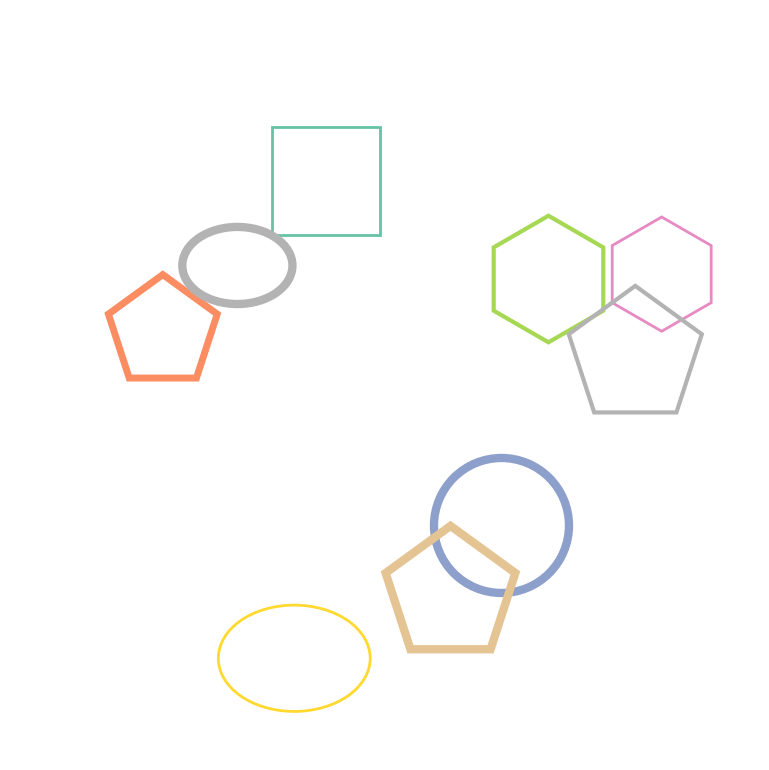[{"shape": "square", "thickness": 1, "radius": 0.35, "center": [0.423, 0.765]}, {"shape": "pentagon", "thickness": 2.5, "radius": 0.37, "center": [0.211, 0.569]}, {"shape": "circle", "thickness": 3, "radius": 0.44, "center": [0.651, 0.318]}, {"shape": "hexagon", "thickness": 1, "radius": 0.37, "center": [0.859, 0.644]}, {"shape": "hexagon", "thickness": 1.5, "radius": 0.41, "center": [0.712, 0.638]}, {"shape": "oval", "thickness": 1, "radius": 0.49, "center": [0.382, 0.145]}, {"shape": "pentagon", "thickness": 3, "radius": 0.44, "center": [0.585, 0.228]}, {"shape": "oval", "thickness": 3, "radius": 0.36, "center": [0.308, 0.655]}, {"shape": "pentagon", "thickness": 1.5, "radius": 0.45, "center": [0.825, 0.538]}]